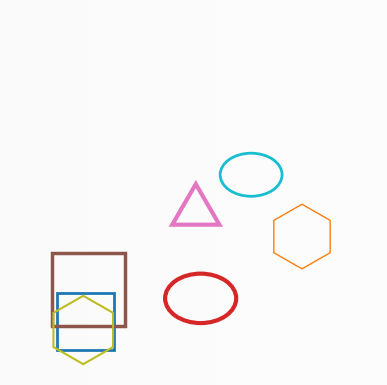[{"shape": "square", "thickness": 2, "radius": 0.37, "center": [0.221, 0.165]}, {"shape": "hexagon", "thickness": 1, "radius": 0.42, "center": [0.779, 0.386]}, {"shape": "oval", "thickness": 3, "radius": 0.46, "center": [0.518, 0.225]}, {"shape": "square", "thickness": 2.5, "radius": 0.48, "center": [0.229, 0.249]}, {"shape": "triangle", "thickness": 3, "radius": 0.35, "center": [0.505, 0.452]}, {"shape": "hexagon", "thickness": 1.5, "radius": 0.44, "center": [0.215, 0.143]}, {"shape": "oval", "thickness": 2, "radius": 0.4, "center": [0.648, 0.546]}]